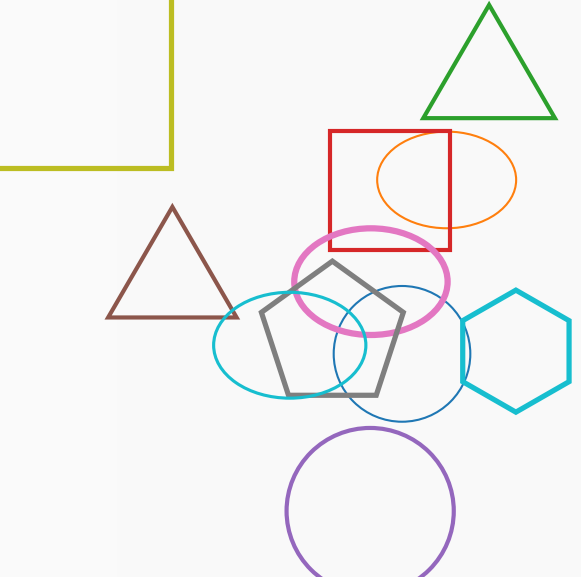[{"shape": "circle", "thickness": 1, "radius": 0.59, "center": [0.692, 0.386]}, {"shape": "oval", "thickness": 1, "radius": 0.6, "center": [0.768, 0.688]}, {"shape": "triangle", "thickness": 2, "radius": 0.65, "center": [0.841, 0.86]}, {"shape": "square", "thickness": 2, "radius": 0.51, "center": [0.671, 0.67]}, {"shape": "circle", "thickness": 2, "radius": 0.72, "center": [0.637, 0.114]}, {"shape": "triangle", "thickness": 2, "radius": 0.64, "center": [0.297, 0.513]}, {"shape": "oval", "thickness": 3, "radius": 0.66, "center": [0.638, 0.511]}, {"shape": "pentagon", "thickness": 2.5, "radius": 0.64, "center": [0.572, 0.419]}, {"shape": "square", "thickness": 2.5, "radius": 0.75, "center": [0.145, 0.858]}, {"shape": "oval", "thickness": 1.5, "radius": 0.65, "center": [0.499, 0.401]}, {"shape": "hexagon", "thickness": 2.5, "radius": 0.53, "center": [0.888, 0.391]}]